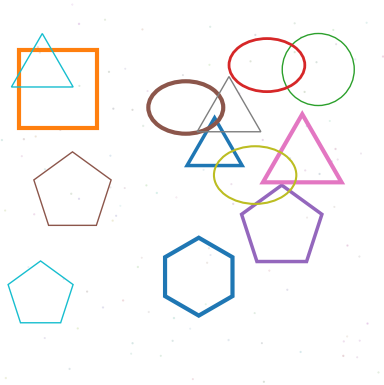[{"shape": "triangle", "thickness": 2.5, "radius": 0.41, "center": [0.557, 0.611]}, {"shape": "hexagon", "thickness": 3, "radius": 0.51, "center": [0.516, 0.281]}, {"shape": "square", "thickness": 3, "radius": 0.51, "center": [0.15, 0.769]}, {"shape": "circle", "thickness": 1, "radius": 0.47, "center": [0.827, 0.819]}, {"shape": "oval", "thickness": 2, "radius": 0.49, "center": [0.693, 0.831]}, {"shape": "pentagon", "thickness": 2.5, "radius": 0.55, "center": [0.732, 0.409]}, {"shape": "oval", "thickness": 3, "radius": 0.49, "center": [0.483, 0.721]}, {"shape": "pentagon", "thickness": 1, "radius": 0.53, "center": [0.188, 0.5]}, {"shape": "triangle", "thickness": 3, "radius": 0.59, "center": [0.785, 0.585]}, {"shape": "triangle", "thickness": 1, "radius": 0.48, "center": [0.595, 0.706]}, {"shape": "oval", "thickness": 1.5, "radius": 0.53, "center": [0.663, 0.545]}, {"shape": "triangle", "thickness": 1, "radius": 0.46, "center": [0.11, 0.82]}, {"shape": "pentagon", "thickness": 1, "radius": 0.44, "center": [0.105, 0.233]}]